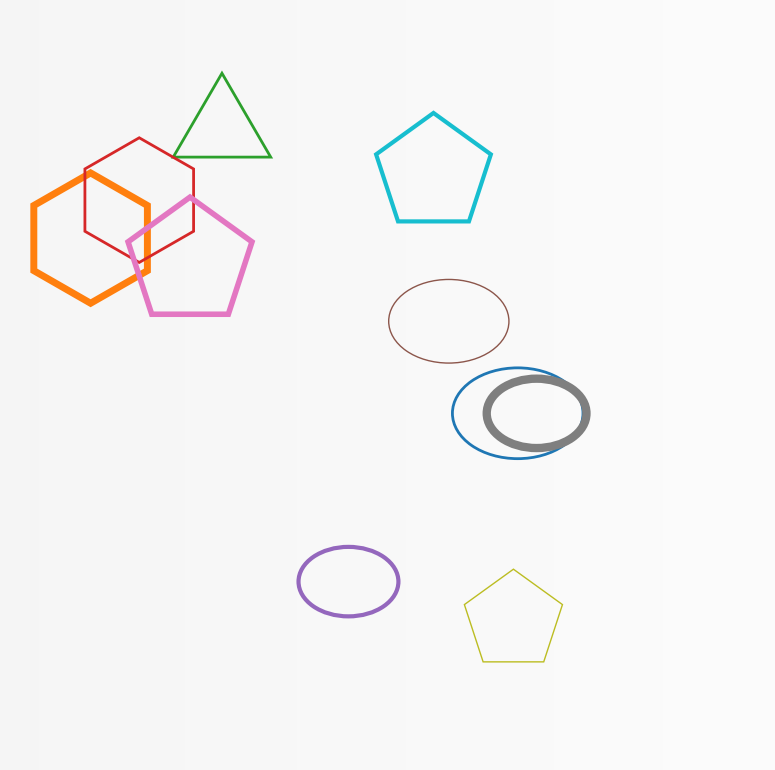[{"shape": "oval", "thickness": 1, "radius": 0.42, "center": [0.668, 0.463]}, {"shape": "hexagon", "thickness": 2.5, "radius": 0.42, "center": [0.117, 0.691]}, {"shape": "triangle", "thickness": 1, "radius": 0.36, "center": [0.286, 0.832]}, {"shape": "hexagon", "thickness": 1, "radius": 0.4, "center": [0.18, 0.74]}, {"shape": "oval", "thickness": 1.5, "radius": 0.32, "center": [0.45, 0.245]}, {"shape": "oval", "thickness": 0.5, "radius": 0.39, "center": [0.579, 0.583]}, {"shape": "pentagon", "thickness": 2, "radius": 0.42, "center": [0.245, 0.66]}, {"shape": "oval", "thickness": 3, "radius": 0.32, "center": [0.692, 0.463]}, {"shape": "pentagon", "thickness": 0.5, "radius": 0.33, "center": [0.662, 0.194]}, {"shape": "pentagon", "thickness": 1.5, "radius": 0.39, "center": [0.559, 0.775]}]